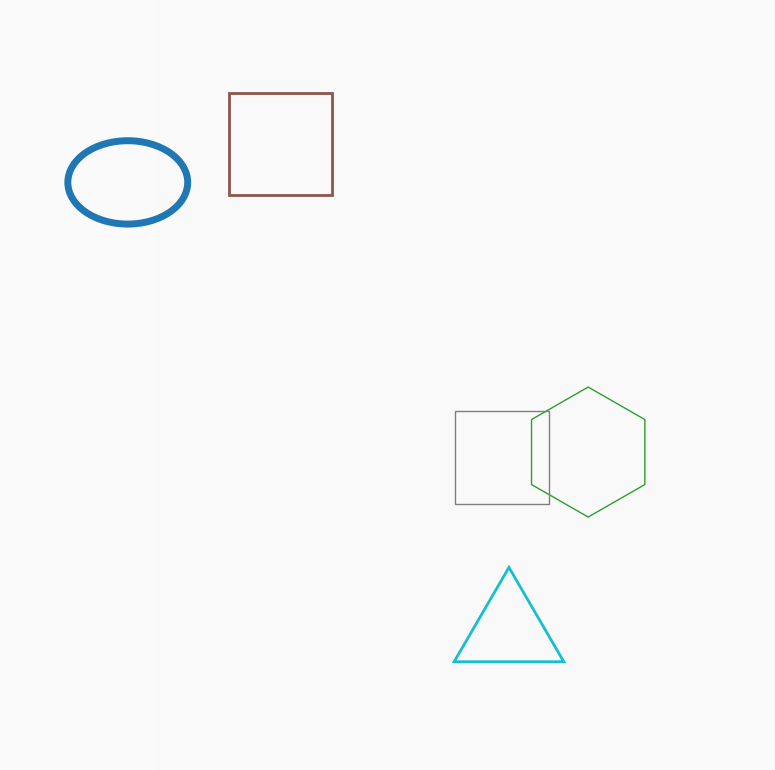[{"shape": "oval", "thickness": 2.5, "radius": 0.39, "center": [0.165, 0.763]}, {"shape": "hexagon", "thickness": 0.5, "radius": 0.42, "center": [0.759, 0.413]}, {"shape": "square", "thickness": 1, "radius": 0.33, "center": [0.362, 0.812]}, {"shape": "square", "thickness": 0.5, "radius": 0.3, "center": [0.648, 0.406]}, {"shape": "triangle", "thickness": 1, "radius": 0.41, "center": [0.657, 0.181]}]